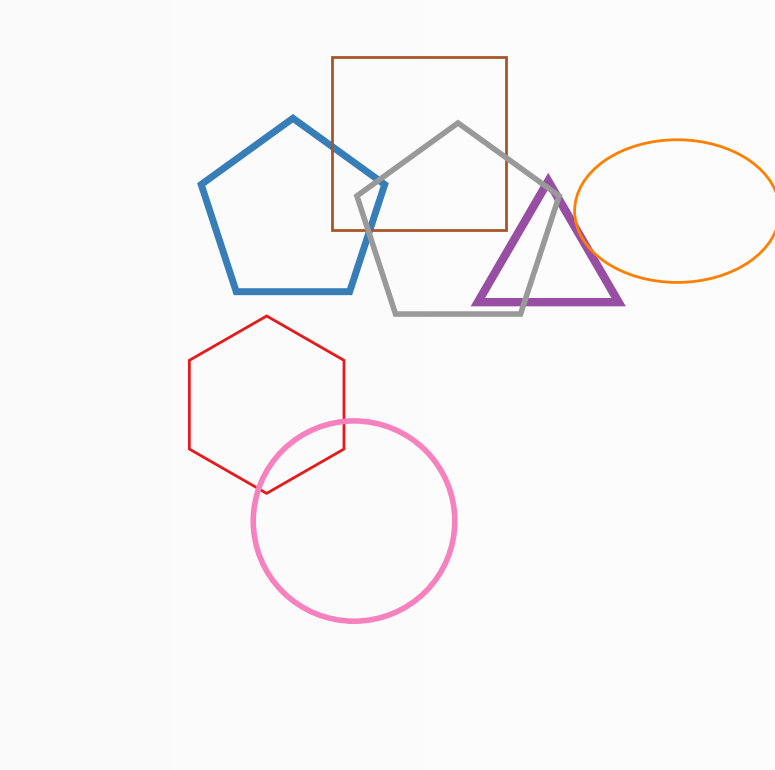[{"shape": "hexagon", "thickness": 1, "radius": 0.58, "center": [0.344, 0.474]}, {"shape": "pentagon", "thickness": 2.5, "radius": 0.62, "center": [0.378, 0.722]}, {"shape": "triangle", "thickness": 3, "radius": 0.52, "center": [0.707, 0.66]}, {"shape": "oval", "thickness": 1, "radius": 0.66, "center": [0.874, 0.726]}, {"shape": "square", "thickness": 1, "radius": 0.56, "center": [0.54, 0.814]}, {"shape": "circle", "thickness": 2, "radius": 0.65, "center": [0.457, 0.323]}, {"shape": "pentagon", "thickness": 2, "radius": 0.69, "center": [0.591, 0.703]}]